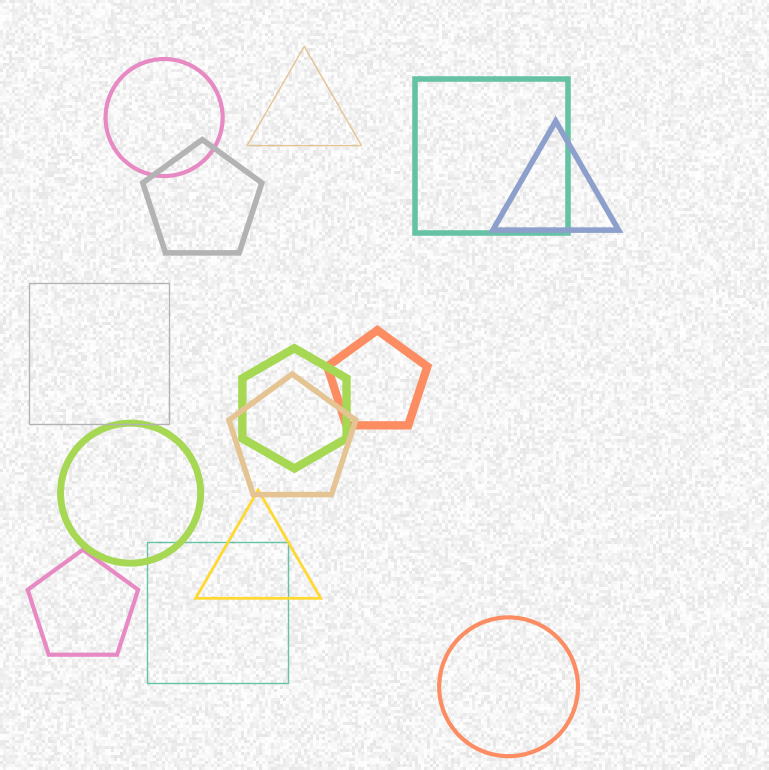[{"shape": "square", "thickness": 0.5, "radius": 0.46, "center": [0.282, 0.204]}, {"shape": "square", "thickness": 2, "radius": 0.5, "center": [0.638, 0.798]}, {"shape": "circle", "thickness": 1.5, "radius": 0.45, "center": [0.66, 0.108]}, {"shape": "pentagon", "thickness": 3, "radius": 0.34, "center": [0.49, 0.503]}, {"shape": "triangle", "thickness": 2, "radius": 0.47, "center": [0.722, 0.748]}, {"shape": "circle", "thickness": 1.5, "radius": 0.38, "center": [0.213, 0.847]}, {"shape": "pentagon", "thickness": 1.5, "radius": 0.38, "center": [0.108, 0.211]}, {"shape": "circle", "thickness": 2.5, "radius": 0.45, "center": [0.17, 0.36]}, {"shape": "hexagon", "thickness": 3, "radius": 0.39, "center": [0.382, 0.47]}, {"shape": "triangle", "thickness": 1, "radius": 0.47, "center": [0.335, 0.27]}, {"shape": "triangle", "thickness": 0.5, "radius": 0.43, "center": [0.395, 0.854]}, {"shape": "pentagon", "thickness": 2, "radius": 0.43, "center": [0.38, 0.428]}, {"shape": "pentagon", "thickness": 2, "radius": 0.41, "center": [0.263, 0.737]}, {"shape": "square", "thickness": 0.5, "radius": 0.46, "center": [0.129, 0.541]}]